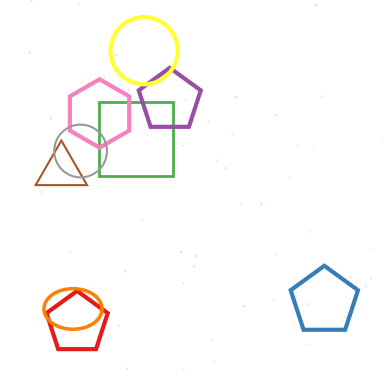[{"shape": "pentagon", "thickness": 3, "radius": 0.42, "center": [0.2, 0.161]}, {"shape": "pentagon", "thickness": 3, "radius": 0.46, "center": [0.842, 0.218]}, {"shape": "square", "thickness": 2, "radius": 0.48, "center": [0.353, 0.639]}, {"shape": "pentagon", "thickness": 3, "radius": 0.42, "center": [0.441, 0.739]}, {"shape": "oval", "thickness": 2.5, "radius": 0.38, "center": [0.19, 0.198]}, {"shape": "circle", "thickness": 3, "radius": 0.44, "center": [0.374, 0.868]}, {"shape": "triangle", "thickness": 1.5, "radius": 0.39, "center": [0.159, 0.558]}, {"shape": "hexagon", "thickness": 3, "radius": 0.44, "center": [0.259, 0.705]}, {"shape": "circle", "thickness": 1.5, "radius": 0.34, "center": [0.209, 0.608]}]